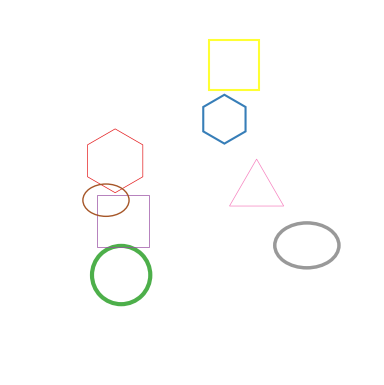[{"shape": "hexagon", "thickness": 0.5, "radius": 0.41, "center": [0.299, 0.582]}, {"shape": "hexagon", "thickness": 1.5, "radius": 0.32, "center": [0.583, 0.69]}, {"shape": "circle", "thickness": 3, "radius": 0.38, "center": [0.315, 0.286]}, {"shape": "square", "thickness": 0.5, "radius": 0.34, "center": [0.32, 0.426]}, {"shape": "square", "thickness": 1.5, "radius": 0.32, "center": [0.608, 0.831]}, {"shape": "oval", "thickness": 1, "radius": 0.3, "center": [0.275, 0.48]}, {"shape": "triangle", "thickness": 0.5, "radius": 0.41, "center": [0.667, 0.506]}, {"shape": "oval", "thickness": 2.5, "radius": 0.42, "center": [0.797, 0.363]}]